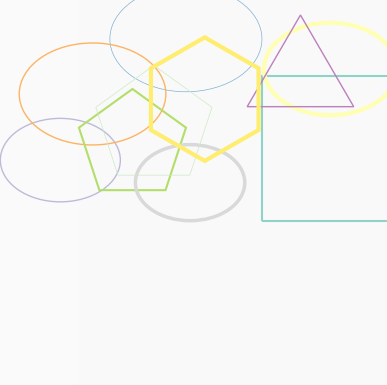[{"shape": "square", "thickness": 1.5, "radius": 0.94, "center": [0.866, 0.613]}, {"shape": "oval", "thickness": 3, "radius": 0.86, "center": [0.853, 0.821]}, {"shape": "oval", "thickness": 1, "radius": 0.77, "center": [0.156, 0.584]}, {"shape": "oval", "thickness": 0.5, "radius": 0.98, "center": [0.48, 0.899]}, {"shape": "oval", "thickness": 1, "radius": 0.95, "center": [0.239, 0.756]}, {"shape": "pentagon", "thickness": 1.5, "radius": 0.73, "center": [0.342, 0.624]}, {"shape": "oval", "thickness": 2.5, "radius": 0.71, "center": [0.491, 0.526]}, {"shape": "triangle", "thickness": 1, "radius": 0.79, "center": [0.775, 0.802]}, {"shape": "pentagon", "thickness": 0.5, "radius": 0.79, "center": [0.397, 0.673]}, {"shape": "hexagon", "thickness": 3, "radius": 0.8, "center": [0.528, 0.742]}]